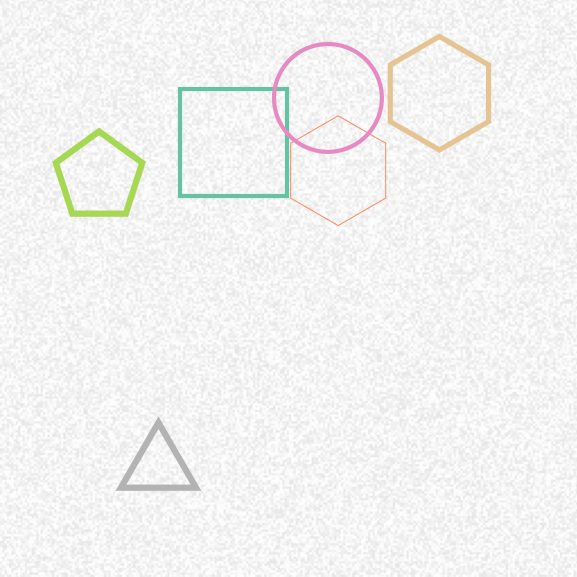[{"shape": "square", "thickness": 2, "radius": 0.46, "center": [0.405, 0.753]}, {"shape": "hexagon", "thickness": 0.5, "radius": 0.48, "center": [0.586, 0.704]}, {"shape": "circle", "thickness": 2, "radius": 0.47, "center": [0.568, 0.83]}, {"shape": "pentagon", "thickness": 3, "radius": 0.39, "center": [0.172, 0.693]}, {"shape": "hexagon", "thickness": 2.5, "radius": 0.49, "center": [0.761, 0.838]}, {"shape": "triangle", "thickness": 3, "radius": 0.38, "center": [0.274, 0.192]}]